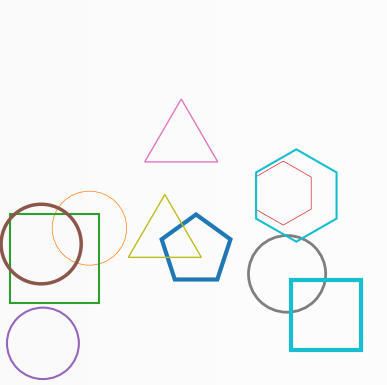[{"shape": "pentagon", "thickness": 3, "radius": 0.47, "center": [0.506, 0.35]}, {"shape": "circle", "thickness": 0.5, "radius": 0.48, "center": [0.231, 0.407]}, {"shape": "square", "thickness": 1.5, "radius": 0.58, "center": [0.141, 0.328]}, {"shape": "hexagon", "thickness": 0.5, "radius": 0.42, "center": [0.731, 0.499]}, {"shape": "circle", "thickness": 1.5, "radius": 0.46, "center": [0.111, 0.108]}, {"shape": "circle", "thickness": 2.5, "radius": 0.52, "center": [0.106, 0.366]}, {"shape": "triangle", "thickness": 1, "radius": 0.54, "center": [0.468, 0.634]}, {"shape": "circle", "thickness": 2, "radius": 0.5, "center": [0.741, 0.289]}, {"shape": "triangle", "thickness": 1, "radius": 0.54, "center": [0.425, 0.386]}, {"shape": "hexagon", "thickness": 1.5, "radius": 0.6, "center": [0.765, 0.492]}, {"shape": "square", "thickness": 3, "radius": 0.45, "center": [0.842, 0.182]}]